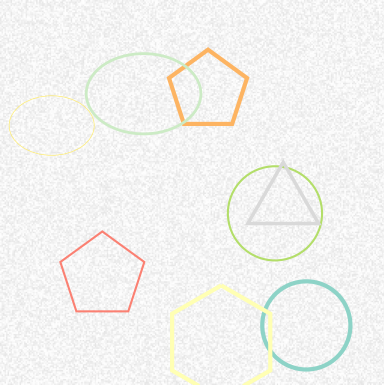[{"shape": "circle", "thickness": 3, "radius": 0.57, "center": [0.796, 0.155]}, {"shape": "hexagon", "thickness": 3, "radius": 0.74, "center": [0.575, 0.111]}, {"shape": "pentagon", "thickness": 1.5, "radius": 0.57, "center": [0.266, 0.284]}, {"shape": "pentagon", "thickness": 3, "radius": 0.53, "center": [0.54, 0.764]}, {"shape": "circle", "thickness": 1.5, "radius": 0.61, "center": [0.714, 0.446]}, {"shape": "triangle", "thickness": 2.5, "radius": 0.53, "center": [0.736, 0.472]}, {"shape": "oval", "thickness": 2, "radius": 0.74, "center": [0.373, 0.756]}, {"shape": "oval", "thickness": 0.5, "radius": 0.55, "center": [0.134, 0.674]}]